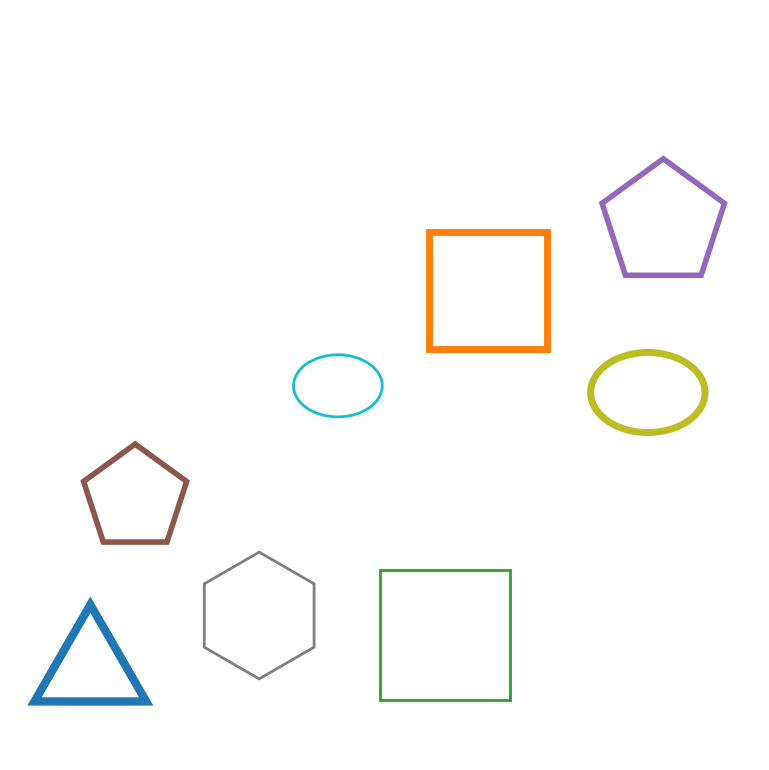[{"shape": "triangle", "thickness": 3, "radius": 0.42, "center": [0.117, 0.131]}, {"shape": "square", "thickness": 2.5, "radius": 0.38, "center": [0.634, 0.623]}, {"shape": "square", "thickness": 1, "radius": 0.42, "center": [0.578, 0.175]}, {"shape": "pentagon", "thickness": 2, "radius": 0.42, "center": [0.861, 0.71]}, {"shape": "pentagon", "thickness": 2, "radius": 0.35, "center": [0.175, 0.353]}, {"shape": "hexagon", "thickness": 1, "radius": 0.41, "center": [0.337, 0.201]}, {"shape": "oval", "thickness": 2.5, "radius": 0.37, "center": [0.841, 0.49]}, {"shape": "oval", "thickness": 1, "radius": 0.29, "center": [0.439, 0.499]}]